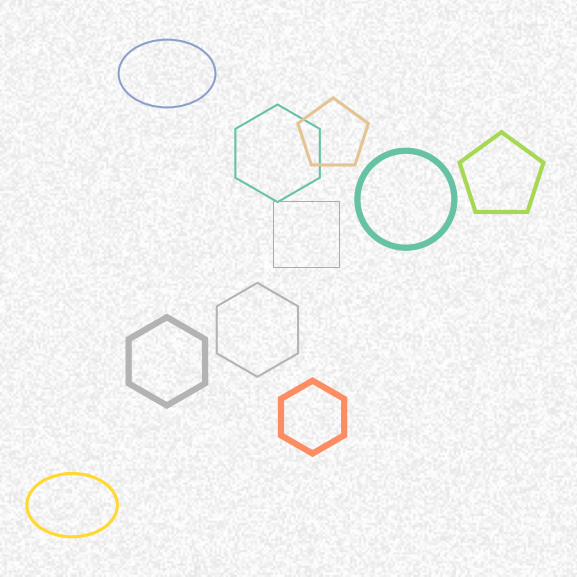[{"shape": "hexagon", "thickness": 1, "radius": 0.42, "center": [0.481, 0.734]}, {"shape": "circle", "thickness": 3, "radius": 0.42, "center": [0.703, 0.654]}, {"shape": "hexagon", "thickness": 3, "radius": 0.32, "center": [0.541, 0.277]}, {"shape": "oval", "thickness": 1, "radius": 0.42, "center": [0.289, 0.872]}, {"shape": "square", "thickness": 0.5, "radius": 0.29, "center": [0.53, 0.594]}, {"shape": "pentagon", "thickness": 2, "radius": 0.38, "center": [0.868, 0.694]}, {"shape": "oval", "thickness": 1.5, "radius": 0.39, "center": [0.125, 0.124]}, {"shape": "pentagon", "thickness": 1.5, "radius": 0.32, "center": [0.577, 0.765]}, {"shape": "hexagon", "thickness": 1, "radius": 0.41, "center": [0.446, 0.428]}, {"shape": "hexagon", "thickness": 3, "radius": 0.38, "center": [0.289, 0.373]}]